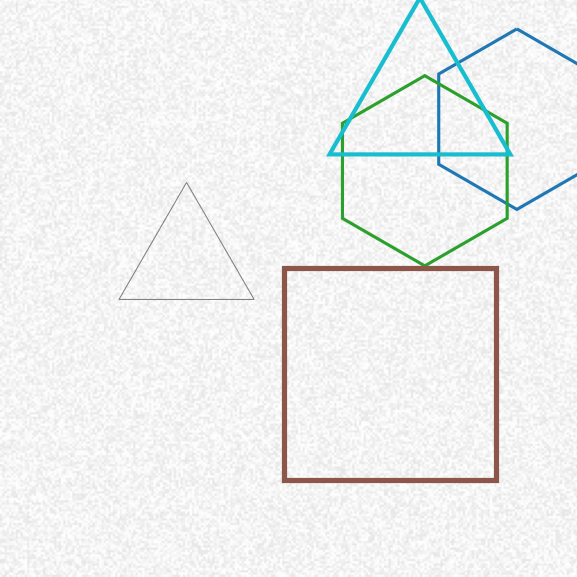[{"shape": "hexagon", "thickness": 1.5, "radius": 0.78, "center": [0.895, 0.793]}, {"shape": "hexagon", "thickness": 1.5, "radius": 0.82, "center": [0.736, 0.703]}, {"shape": "square", "thickness": 2.5, "radius": 0.92, "center": [0.676, 0.352]}, {"shape": "triangle", "thickness": 0.5, "radius": 0.68, "center": [0.323, 0.548]}, {"shape": "triangle", "thickness": 2, "radius": 0.9, "center": [0.727, 0.822]}]